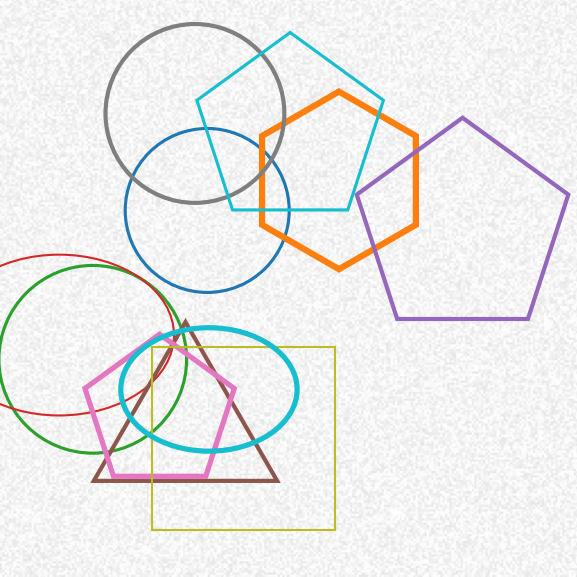[{"shape": "circle", "thickness": 1.5, "radius": 0.71, "center": [0.359, 0.635]}, {"shape": "hexagon", "thickness": 3, "radius": 0.77, "center": [0.587, 0.687]}, {"shape": "circle", "thickness": 1.5, "radius": 0.81, "center": [0.161, 0.377]}, {"shape": "oval", "thickness": 1, "radius": 0.99, "center": [0.102, 0.419]}, {"shape": "pentagon", "thickness": 2, "radius": 0.96, "center": [0.801, 0.603]}, {"shape": "triangle", "thickness": 2, "radius": 0.92, "center": [0.321, 0.258]}, {"shape": "pentagon", "thickness": 2.5, "radius": 0.68, "center": [0.276, 0.284]}, {"shape": "circle", "thickness": 2, "radius": 0.77, "center": [0.338, 0.803]}, {"shape": "square", "thickness": 1, "radius": 0.79, "center": [0.422, 0.24]}, {"shape": "pentagon", "thickness": 1.5, "radius": 0.85, "center": [0.502, 0.773]}, {"shape": "oval", "thickness": 2.5, "radius": 0.76, "center": [0.362, 0.325]}]